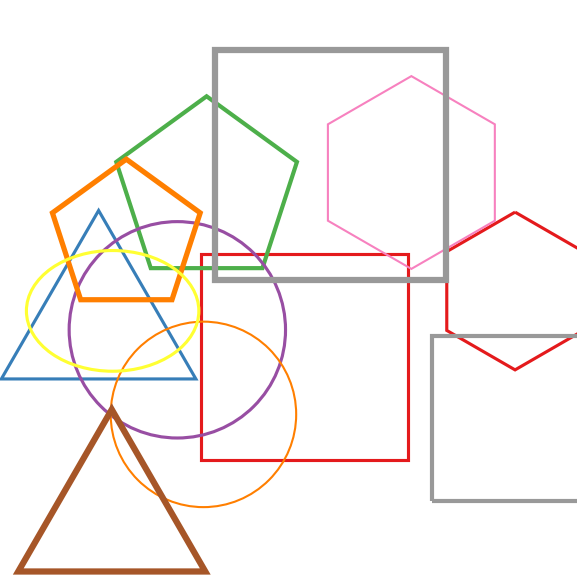[{"shape": "square", "thickness": 1.5, "radius": 0.89, "center": [0.527, 0.381]}, {"shape": "hexagon", "thickness": 1.5, "radius": 0.68, "center": [0.892, 0.495]}, {"shape": "triangle", "thickness": 1.5, "radius": 0.97, "center": [0.171, 0.44]}, {"shape": "pentagon", "thickness": 2, "radius": 0.82, "center": [0.358, 0.668]}, {"shape": "circle", "thickness": 1.5, "radius": 0.94, "center": [0.307, 0.428]}, {"shape": "circle", "thickness": 1, "radius": 0.8, "center": [0.352, 0.282]}, {"shape": "pentagon", "thickness": 2.5, "radius": 0.67, "center": [0.219, 0.589]}, {"shape": "oval", "thickness": 1.5, "radius": 0.75, "center": [0.195, 0.461]}, {"shape": "triangle", "thickness": 3, "radius": 0.93, "center": [0.194, 0.103]}, {"shape": "hexagon", "thickness": 1, "radius": 0.83, "center": [0.712, 0.7]}, {"shape": "square", "thickness": 2, "radius": 0.72, "center": [0.891, 0.275]}, {"shape": "square", "thickness": 3, "radius": 1.0, "center": [0.572, 0.713]}]